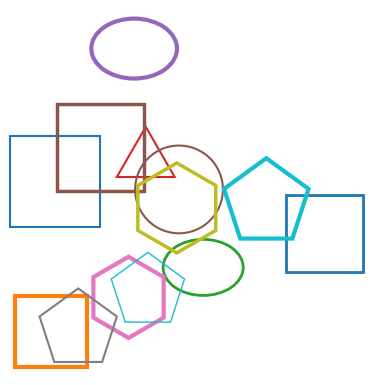[{"shape": "square", "thickness": 2, "radius": 0.5, "center": [0.844, 0.394]}, {"shape": "square", "thickness": 1.5, "radius": 0.59, "center": [0.143, 0.529]}, {"shape": "square", "thickness": 3, "radius": 0.46, "center": [0.133, 0.138]}, {"shape": "oval", "thickness": 2, "radius": 0.52, "center": [0.528, 0.305]}, {"shape": "triangle", "thickness": 1.5, "radius": 0.43, "center": [0.379, 0.584]}, {"shape": "oval", "thickness": 3, "radius": 0.56, "center": [0.348, 0.874]}, {"shape": "square", "thickness": 2.5, "radius": 0.56, "center": [0.261, 0.617]}, {"shape": "circle", "thickness": 1.5, "radius": 0.57, "center": [0.465, 0.508]}, {"shape": "hexagon", "thickness": 3, "radius": 0.53, "center": [0.334, 0.228]}, {"shape": "pentagon", "thickness": 1.5, "radius": 0.53, "center": [0.203, 0.145]}, {"shape": "hexagon", "thickness": 2.5, "radius": 0.58, "center": [0.459, 0.46]}, {"shape": "pentagon", "thickness": 3, "radius": 0.58, "center": [0.692, 0.474]}, {"shape": "pentagon", "thickness": 1, "radius": 0.5, "center": [0.384, 0.244]}]